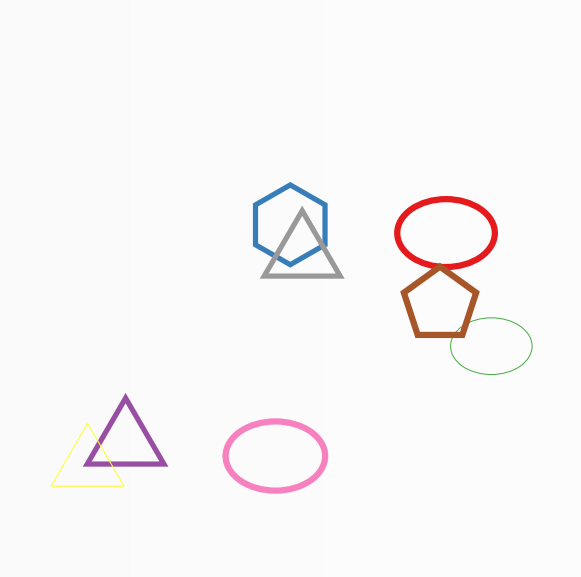[{"shape": "oval", "thickness": 3, "radius": 0.42, "center": [0.767, 0.596]}, {"shape": "hexagon", "thickness": 2.5, "radius": 0.35, "center": [0.499, 0.61]}, {"shape": "oval", "thickness": 0.5, "radius": 0.35, "center": [0.845, 0.4]}, {"shape": "triangle", "thickness": 2.5, "radius": 0.38, "center": [0.216, 0.234]}, {"shape": "triangle", "thickness": 0.5, "radius": 0.36, "center": [0.151, 0.193]}, {"shape": "pentagon", "thickness": 3, "radius": 0.33, "center": [0.757, 0.472]}, {"shape": "oval", "thickness": 3, "radius": 0.43, "center": [0.474, 0.209]}, {"shape": "triangle", "thickness": 2.5, "radius": 0.38, "center": [0.52, 0.559]}]